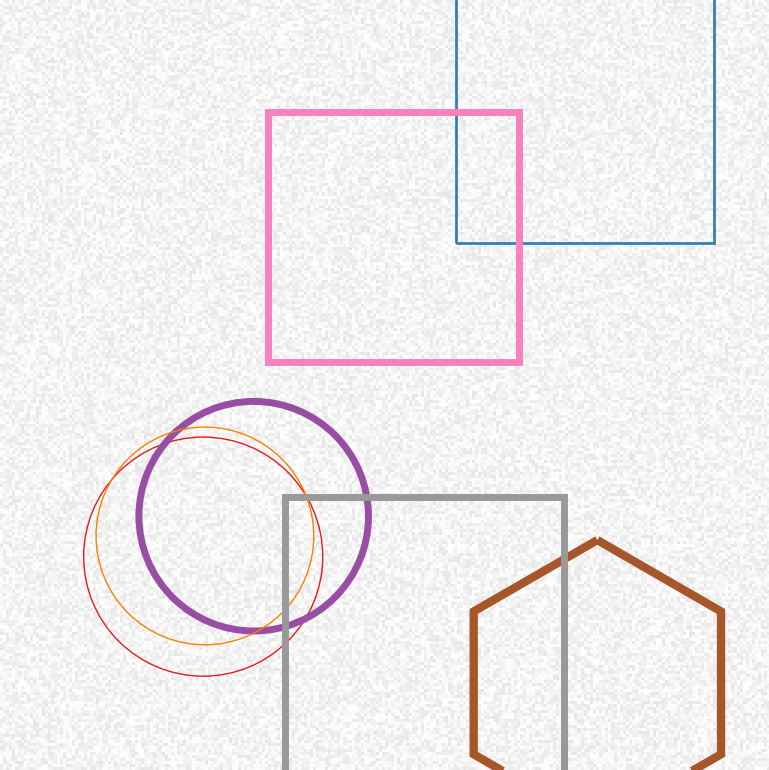[{"shape": "circle", "thickness": 0.5, "radius": 0.78, "center": [0.264, 0.277]}, {"shape": "square", "thickness": 1, "radius": 0.84, "center": [0.76, 0.852]}, {"shape": "circle", "thickness": 2.5, "radius": 0.75, "center": [0.329, 0.33]}, {"shape": "circle", "thickness": 0.5, "radius": 0.71, "center": [0.266, 0.304]}, {"shape": "hexagon", "thickness": 3, "radius": 0.93, "center": [0.776, 0.113]}, {"shape": "square", "thickness": 2.5, "radius": 0.81, "center": [0.511, 0.692]}, {"shape": "square", "thickness": 2.5, "radius": 0.9, "center": [0.551, 0.174]}]